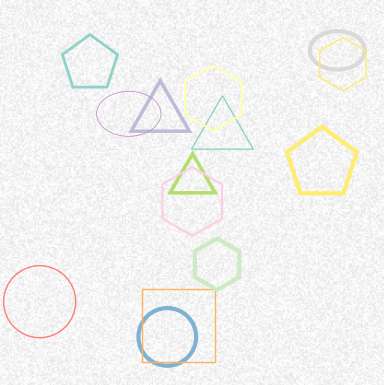[{"shape": "triangle", "thickness": 1, "radius": 0.46, "center": [0.578, 0.659]}, {"shape": "pentagon", "thickness": 2, "radius": 0.38, "center": [0.234, 0.835]}, {"shape": "hexagon", "thickness": 1.5, "radius": 0.42, "center": [0.554, 0.745]}, {"shape": "triangle", "thickness": 2.5, "radius": 0.44, "center": [0.416, 0.703]}, {"shape": "circle", "thickness": 1, "radius": 0.47, "center": [0.103, 0.216]}, {"shape": "circle", "thickness": 3, "radius": 0.37, "center": [0.434, 0.125]}, {"shape": "square", "thickness": 1, "radius": 0.47, "center": [0.464, 0.155]}, {"shape": "triangle", "thickness": 2.5, "radius": 0.34, "center": [0.5, 0.533]}, {"shape": "hexagon", "thickness": 1.5, "radius": 0.45, "center": [0.499, 0.477]}, {"shape": "oval", "thickness": 3, "radius": 0.36, "center": [0.876, 0.869]}, {"shape": "oval", "thickness": 0.5, "radius": 0.42, "center": [0.335, 0.704]}, {"shape": "hexagon", "thickness": 3, "radius": 0.33, "center": [0.564, 0.314]}, {"shape": "pentagon", "thickness": 3, "radius": 0.48, "center": [0.836, 0.575]}, {"shape": "hexagon", "thickness": 1, "radius": 0.35, "center": [0.89, 0.833]}]